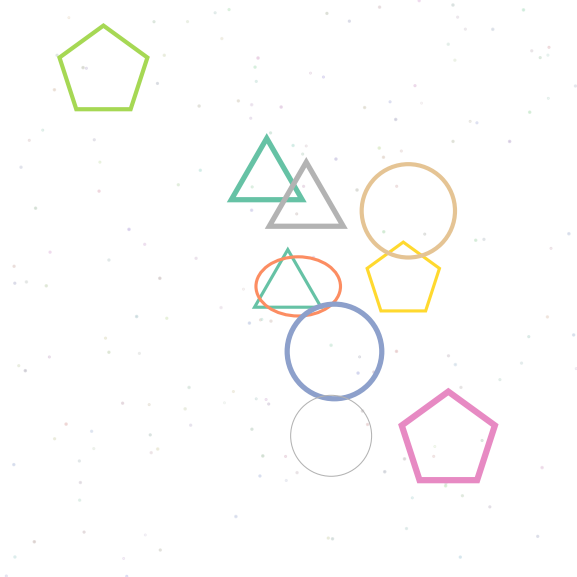[{"shape": "triangle", "thickness": 2.5, "radius": 0.35, "center": [0.462, 0.689]}, {"shape": "triangle", "thickness": 1.5, "radius": 0.33, "center": [0.498, 0.5]}, {"shape": "oval", "thickness": 1.5, "radius": 0.37, "center": [0.516, 0.503]}, {"shape": "circle", "thickness": 2.5, "radius": 0.41, "center": [0.579, 0.391]}, {"shape": "pentagon", "thickness": 3, "radius": 0.42, "center": [0.776, 0.236]}, {"shape": "pentagon", "thickness": 2, "radius": 0.4, "center": [0.179, 0.875]}, {"shape": "pentagon", "thickness": 1.5, "radius": 0.33, "center": [0.698, 0.514]}, {"shape": "circle", "thickness": 2, "radius": 0.4, "center": [0.707, 0.634]}, {"shape": "circle", "thickness": 0.5, "radius": 0.35, "center": [0.573, 0.244]}, {"shape": "triangle", "thickness": 2.5, "radius": 0.37, "center": [0.53, 0.644]}]